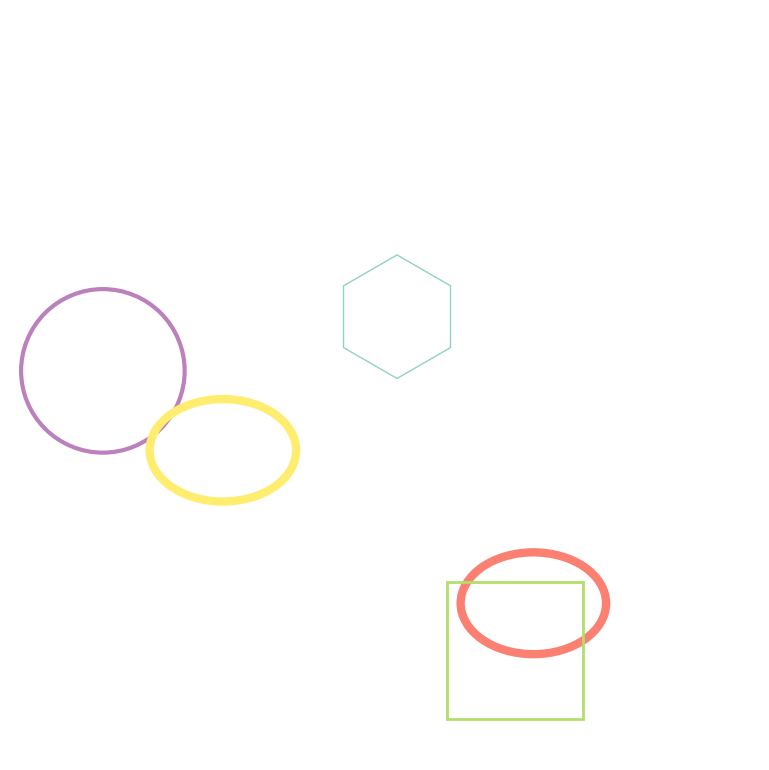[{"shape": "hexagon", "thickness": 0.5, "radius": 0.4, "center": [0.516, 0.589]}, {"shape": "oval", "thickness": 3, "radius": 0.47, "center": [0.693, 0.217]}, {"shape": "square", "thickness": 1, "radius": 0.44, "center": [0.669, 0.155]}, {"shape": "circle", "thickness": 1.5, "radius": 0.53, "center": [0.134, 0.518]}, {"shape": "oval", "thickness": 3, "radius": 0.48, "center": [0.289, 0.415]}]